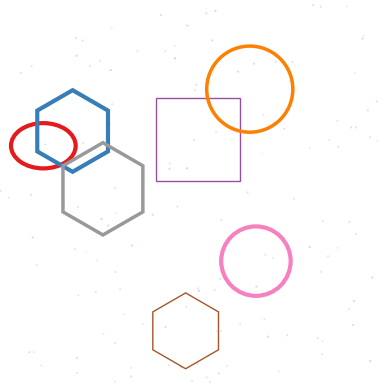[{"shape": "oval", "thickness": 3, "radius": 0.42, "center": [0.113, 0.621]}, {"shape": "hexagon", "thickness": 3, "radius": 0.53, "center": [0.189, 0.66]}, {"shape": "square", "thickness": 1, "radius": 0.54, "center": [0.514, 0.637]}, {"shape": "circle", "thickness": 2.5, "radius": 0.56, "center": [0.649, 0.768]}, {"shape": "hexagon", "thickness": 1, "radius": 0.49, "center": [0.482, 0.141]}, {"shape": "circle", "thickness": 3, "radius": 0.45, "center": [0.665, 0.322]}, {"shape": "hexagon", "thickness": 2.5, "radius": 0.6, "center": [0.267, 0.51]}]